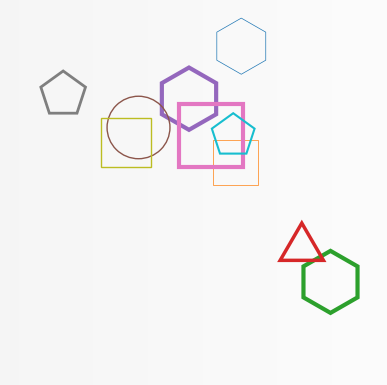[{"shape": "hexagon", "thickness": 0.5, "radius": 0.36, "center": [0.623, 0.88]}, {"shape": "square", "thickness": 0.5, "radius": 0.29, "center": [0.608, 0.578]}, {"shape": "hexagon", "thickness": 3, "radius": 0.4, "center": [0.853, 0.268]}, {"shape": "triangle", "thickness": 2.5, "radius": 0.32, "center": [0.779, 0.356]}, {"shape": "hexagon", "thickness": 3, "radius": 0.4, "center": [0.488, 0.744]}, {"shape": "circle", "thickness": 1, "radius": 0.41, "center": [0.357, 0.669]}, {"shape": "square", "thickness": 3, "radius": 0.41, "center": [0.545, 0.648]}, {"shape": "pentagon", "thickness": 2, "radius": 0.3, "center": [0.163, 0.755]}, {"shape": "square", "thickness": 1, "radius": 0.32, "center": [0.325, 0.63]}, {"shape": "pentagon", "thickness": 1.5, "radius": 0.29, "center": [0.602, 0.648]}]